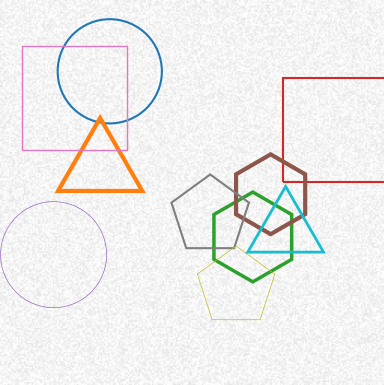[{"shape": "circle", "thickness": 1.5, "radius": 0.68, "center": [0.285, 0.815]}, {"shape": "triangle", "thickness": 3, "radius": 0.63, "center": [0.26, 0.567]}, {"shape": "hexagon", "thickness": 2.5, "radius": 0.58, "center": [0.657, 0.384]}, {"shape": "square", "thickness": 1.5, "radius": 0.68, "center": [0.87, 0.662]}, {"shape": "circle", "thickness": 0.5, "radius": 0.69, "center": [0.139, 0.339]}, {"shape": "hexagon", "thickness": 3, "radius": 0.52, "center": [0.703, 0.495]}, {"shape": "square", "thickness": 1, "radius": 0.68, "center": [0.193, 0.746]}, {"shape": "pentagon", "thickness": 1.5, "radius": 0.53, "center": [0.546, 0.441]}, {"shape": "pentagon", "thickness": 0.5, "radius": 0.53, "center": [0.613, 0.255]}, {"shape": "triangle", "thickness": 2, "radius": 0.57, "center": [0.742, 0.402]}]